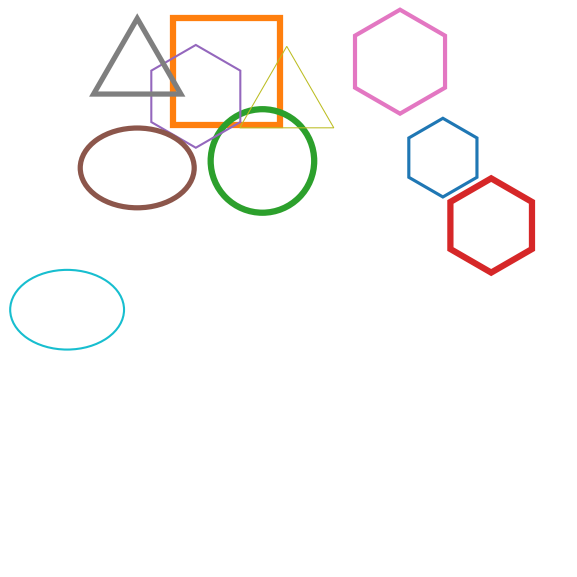[{"shape": "hexagon", "thickness": 1.5, "radius": 0.34, "center": [0.767, 0.726]}, {"shape": "square", "thickness": 3, "radius": 0.46, "center": [0.392, 0.876]}, {"shape": "circle", "thickness": 3, "radius": 0.45, "center": [0.454, 0.72]}, {"shape": "hexagon", "thickness": 3, "radius": 0.41, "center": [0.851, 0.609]}, {"shape": "hexagon", "thickness": 1, "radius": 0.44, "center": [0.339, 0.832]}, {"shape": "oval", "thickness": 2.5, "radius": 0.49, "center": [0.238, 0.708]}, {"shape": "hexagon", "thickness": 2, "radius": 0.45, "center": [0.693, 0.892]}, {"shape": "triangle", "thickness": 2.5, "radius": 0.44, "center": [0.238, 0.88]}, {"shape": "triangle", "thickness": 0.5, "radius": 0.47, "center": [0.497, 0.825]}, {"shape": "oval", "thickness": 1, "radius": 0.49, "center": [0.116, 0.463]}]